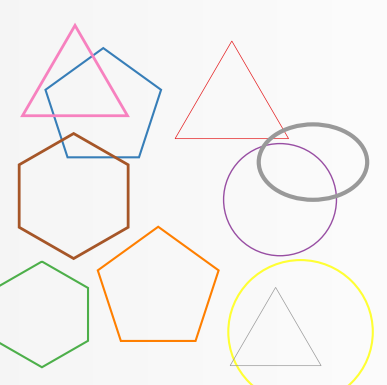[{"shape": "triangle", "thickness": 0.5, "radius": 0.85, "center": [0.598, 0.724]}, {"shape": "pentagon", "thickness": 1.5, "radius": 0.78, "center": [0.267, 0.718]}, {"shape": "hexagon", "thickness": 1.5, "radius": 0.69, "center": [0.108, 0.183]}, {"shape": "circle", "thickness": 1, "radius": 0.73, "center": [0.723, 0.481]}, {"shape": "pentagon", "thickness": 1.5, "radius": 0.82, "center": [0.408, 0.247]}, {"shape": "circle", "thickness": 1.5, "radius": 0.93, "center": [0.776, 0.138]}, {"shape": "hexagon", "thickness": 2, "radius": 0.81, "center": [0.19, 0.491]}, {"shape": "triangle", "thickness": 2, "radius": 0.78, "center": [0.194, 0.778]}, {"shape": "oval", "thickness": 3, "radius": 0.7, "center": [0.808, 0.579]}, {"shape": "triangle", "thickness": 0.5, "radius": 0.68, "center": [0.711, 0.118]}]